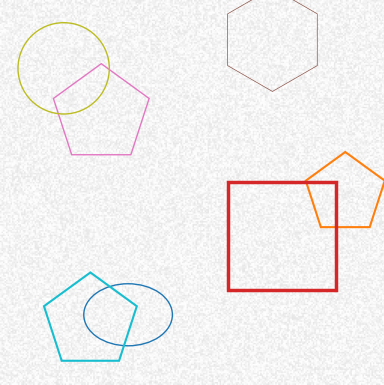[{"shape": "oval", "thickness": 1, "radius": 0.58, "center": [0.333, 0.182]}, {"shape": "pentagon", "thickness": 1.5, "radius": 0.54, "center": [0.897, 0.497]}, {"shape": "square", "thickness": 2.5, "radius": 0.7, "center": [0.733, 0.387]}, {"shape": "hexagon", "thickness": 0.5, "radius": 0.67, "center": [0.708, 0.897]}, {"shape": "pentagon", "thickness": 1, "radius": 0.65, "center": [0.263, 0.704]}, {"shape": "circle", "thickness": 1, "radius": 0.59, "center": [0.165, 0.822]}, {"shape": "pentagon", "thickness": 1.5, "radius": 0.63, "center": [0.235, 0.166]}]